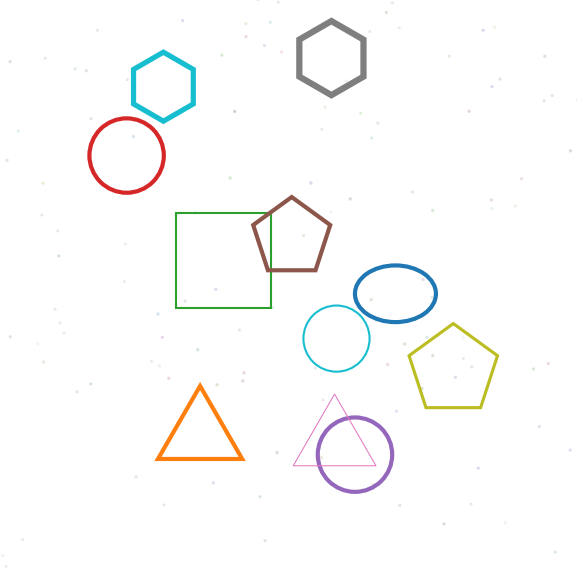[{"shape": "oval", "thickness": 2, "radius": 0.35, "center": [0.685, 0.49]}, {"shape": "triangle", "thickness": 2, "radius": 0.42, "center": [0.346, 0.246]}, {"shape": "square", "thickness": 1, "radius": 0.41, "center": [0.387, 0.548]}, {"shape": "circle", "thickness": 2, "radius": 0.32, "center": [0.219, 0.73]}, {"shape": "circle", "thickness": 2, "radius": 0.32, "center": [0.615, 0.212]}, {"shape": "pentagon", "thickness": 2, "radius": 0.35, "center": [0.505, 0.588]}, {"shape": "triangle", "thickness": 0.5, "radius": 0.41, "center": [0.579, 0.234]}, {"shape": "hexagon", "thickness": 3, "radius": 0.32, "center": [0.574, 0.899]}, {"shape": "pentagon", "thickness": 1.5, "radius": 0.4, "center": [0.785, 0.358]}, {"shape": "hexagon", "thickness": 2.5, "radius": 0.3, "center": [0.283, 0.849]}, {"shape": "circle", "thickness": 1, "radius": 0.29, "center": [0.583, 0.413]}]